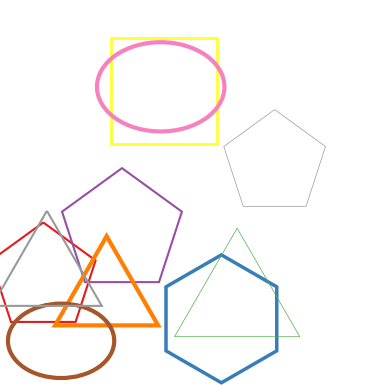[{"shape": "pentagon", "thickness": 1.5, "radius": 0.71, "center": [0.112, 0.279]}, {"shape": "hexagon", "thickness": 2.5, "radius": 0.83, "center": [0.575, 0.172]}, {"shape": "triangle", "thickness": 0.5, "radius": 0.94, "center": [0.616, 0.219]}, {"shape": "pentagon", "thickness": 1.5, "radius": 0.82, "center": [0.317, 0.4]}, {"shape": "triangle", "thickness": 3, "radius": 0.77, "center": [0.277, 0.232]}, {"shape": "square", "thickness": 2, "radius": 0.69, "center": [0.426, 0.763]}, {"shape": "oval", "thickness": 3, "radius": 0.69, "center": [0.159, 0.115]}, {"shape": "oval", "thickness": 3, "radius": 0.83, "center": [0.417, 0.774]}, {"shape": "pentagon", "thickness": 0.5, "radius": 0.69, "center": [0.713, 0.576]}, {"shape": "triangle", "thickness": 1.5, "radius": 0.82, "center": [0.122, 0.288]}]